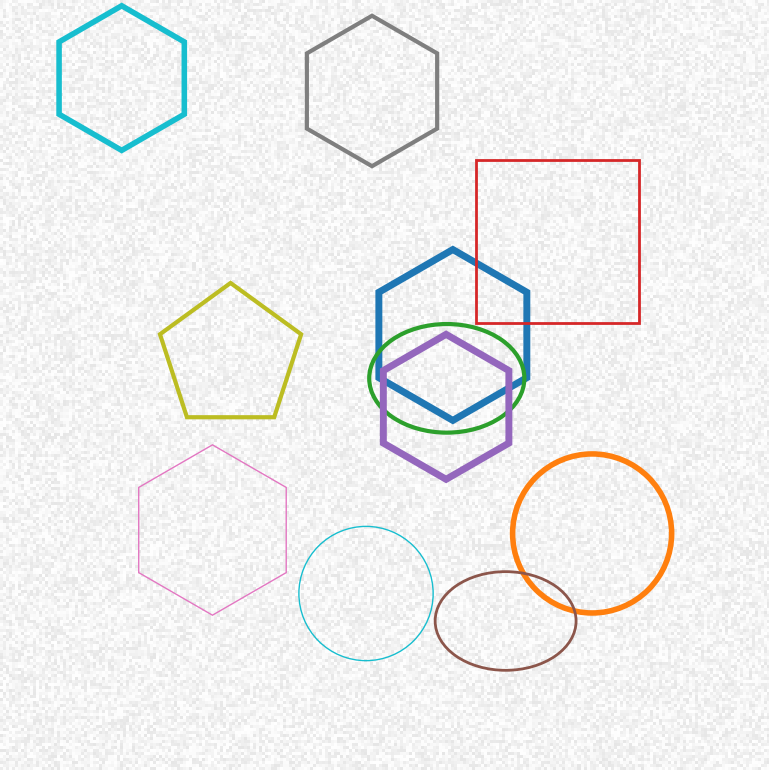[{"shape": "hexagon", "thickness": 2.5, "radius": 0.55, "center": [0.588, 0.565]}, {"shape": "circle", "thickness": 2, "radius": 0.52, "center": [0.769, 0.307]}, {"shape": "oval", "thickness": 1.5, "radius": 0.5, "center": [0.58, 0.509]}, {"shape": "square", "thickness": 1, "radius": 0.53, "center": [0.725, 0.686]}, {"shape": "hexagon", "thickness": 2.5, "radius": 0.47, "center": [0.579, 0.472]}, {"shape": "oval", "thickness": 1, "radius": 0.46, "center": [0.657, 0.194]}, {"shape": "hexagon", "thickness": 0.5, "radius": 0.55, "center": [0.276, 0.312]}, {"shape": "hexagon", "thickness": 1.5, "radius": 0.49, "center": [0.483, 0.882]}, {"shape": "pentagon", "thickness": 1.5, "radius": 0.48, "center": [0.299, 0.536]}, {"shape": "hexagon", "thickness": 2, "radius": 0.47, "center": [0.158, 0.899]}, {"shape": "circle", "thickness": 0.5, "radius": 0.44, "center": [0.475, 0.229]}]